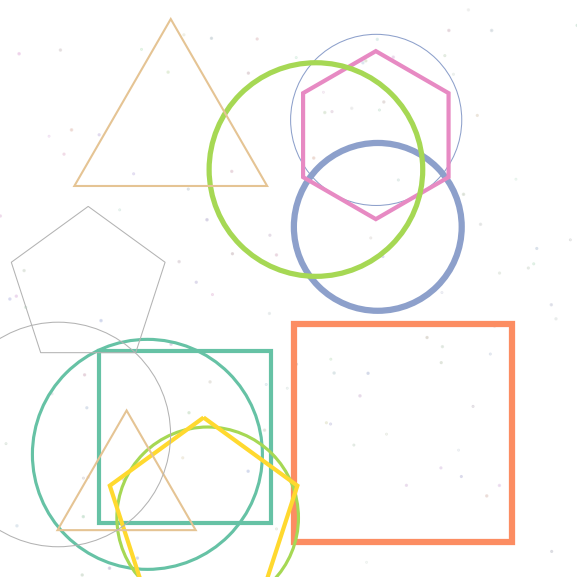[{"shape": "circle", "thickness": 1.5, "radius": 1.0, "center": [0.255, 0.212]}, {"shape": "square", "thickness": 2, "radius": 0.75, "center": [0.32, 0.242]}, {"shape": "square", "thickness": 3, "radius": 0.94, "center": [0.698, 0.249]}, {"shape": "circle", "thickness": 0.5, "radius": 0.74, "center": [0.651, 0.792]}, {"shape": "circle", "thickness": 3, "radius": 0.73, "center": [0.654, 0.606]}, {"shape": "hexagon", "thickness": 2, "radius": 0.73, "center": [0.651, 0.765]}, {"shape": "circle", "thickness": 2.5, "radius": 0.92, "center": [0.547, 0.706]}, {"shape": "circle", "thickness": 1.5, "radius": 0.79, "center": [0.36, 0.102]}, {"shape": "pentagon", "thickness": 2, "radius": 0.85, "center": [0.353, 0.105]}, {"shape": "triangle", "thickness": 1, "radius": 0.69, "center": [0.219, 0.15]}, {"shape": "triangle", "thickness": 1, "radius": 0.96, "center": [0.296, 0.773]}, {"shape": "circle", "thickness": 0.5, "radius": 0.97, "center": [0.101, 0.247]}, {"shape": "pentagon", "thickness": 0.5, "radius": 0.7, "center": [0.153, 0.502]}]